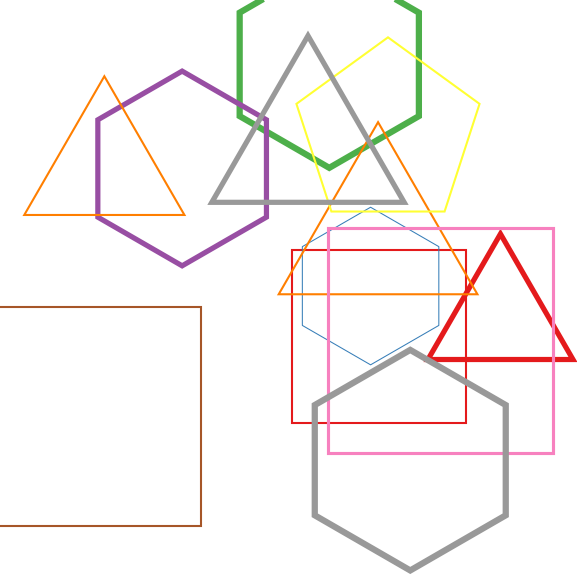[{"shape": "square", "thickness": 1, "radius": 0.75, "center": [0.656, 0.417]}, {"shape": "triangle", "thickness": 2.5, "radius": 0.72, "center": [0.867, 0.449]}, {"shape": "hexagon", "thickness": 0.5, "radius": 0.68, "center": [0.642, 0.504]}, {"shape": "hexagon", "thickness": 3, "radius": 0.9, "center": [0.57, 0.888]}, {"shape": "hexagon", "thickness": 2.5, "radius": 0.84, "center": [0.315, 0.707]}, {"shape": "triangle", "thickness": 1, "radius": 0.8, "center": [0.181, 0.707]}, {"shape": "triangle", "thickness": 1, "radius": 0.99, "center": [0.655, 0.589]}, {"shape": "pentagon", "thickness": 1, "radius": 0.83, "center": [0.672, 0.768]}, {"shape": "square", "thickness": 1, "radius": 0.95, "center": [0.159, 0.278]}, {"shape": "square", "thickness": 1.5, "radius": 0.97, "center": [0.763, 0.41]}, {"shape": "triangle", "thickness": 2.5, "radius": 0.96, "center": [0.533, 0.745]}, {"shape": "hexagon", "thickness": 3, "radius": 0.95, "center": [0.71, 0.202]}]